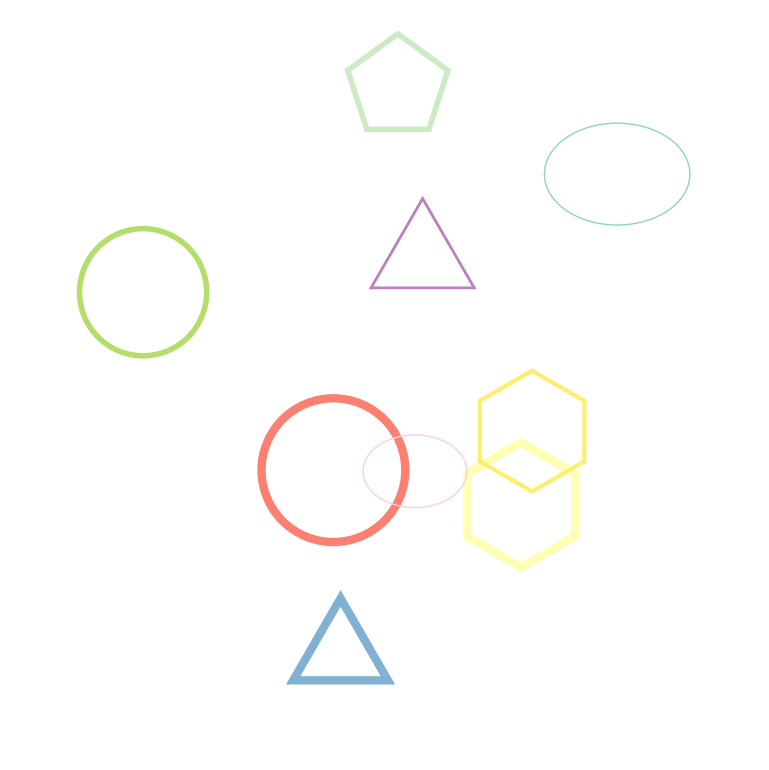[{"shape": "oval", "thickness": 0.5, "radius": 0.47, "center": [0.802, 0.774]}, {"shape": "hexagon", "thickness": 3, "radius": 0.41, "center": [0.677, 0.344]}, {"shape": "circle", "thickness": 3, "radius": 0.47, "center": [0.433, 0.389]}, {"shape": "triangle", "thickness": 3, "radius": 0.35, "center": [0.442, 0.152]}, {"shape": "circle", "thickness": 2, "radius": 0.41, "center": [0.186, 0.621]}, {"shape": "oval", "thickness": 0.5, "radius": 0.34, "center": [0.539, 0.388]}, {"shape": "triangle", "thickness": 1, "radius": 0.39, "center": [0.549, 0.665]}, {"shape": "pentagon", "thickness": 2, "radius": 0.34, "center": [0.517, 0.887]}, {"shape": "hexagon", "thickness": 1.5, "radius": 0.39, "center": [0.691, 0.44]}]